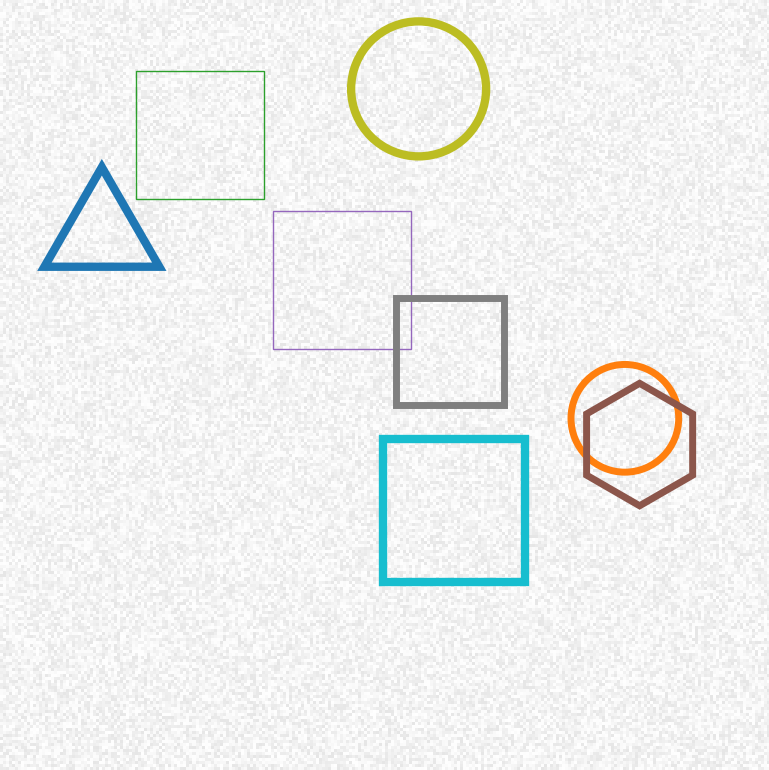[{"shape": "triangle", "thickness": 3, "radius": 0.43, "center": [0.132, 0.697]}, {"shape": "circle", "thickness": 2.5, "radius": 0.35, "center": [0.811, 0.457]}, {"shape": "square", "thickness": 0.5, "radius": 0.42, "center": [0.26, 0.825]}, {"shape": "square", "thickness": 0.5, "radius": 0.45, "center": [0.444, 0.636]}, {"shape": "hexagon", "thickness": 2.5, "radius": 0.4, "center": [0.831, 0.423]}, {"shape": "square", "thickness": 2.5, "radius": 0.35, "center": [0.584, 0.544]}, {"shape": "circle", "thickness": 3, "radius": 0.44, "center": [0.544, 0.885]}, {"shape": "square", "thickness": 3, "radius": 0.46, "center": [0.59, 0.337]}]